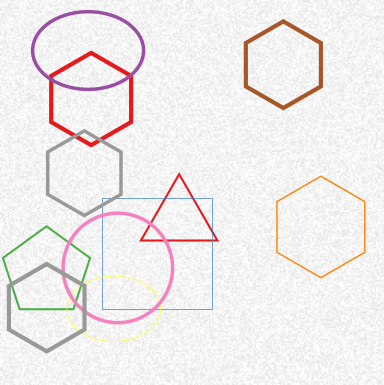[{"shape": "triangle", "thickness": 1.5, "radius": 0.57, "center": [0.465, 0.433]}, {"shape": "hexagon", "thickness": 3, "radius": 0.6, "center": [0.237, 0.743]}, {"shape": "square", "thickness": 0.5, "radius": 0.72, "center": [0.408, 0.341]}, {"shape": "pentagon", "thickness": 1.5, "radius": 0.6, "center": [0.121, 0.293]}, {"shape": "oval", "thickness": 2.5, "radius": 0.72, "center": [0.229, 0.869]}, {"shape": "hexagon", "thickness": 1, "radius": 0.66, "center": [0.833, 0.411]}, {"shape": "oval", "thickness": 0.5, "radius": 0.61, "center": [0.296, 0.198]}, {"shape": "hexagon", "thickness": 3, "radius": 0.56, "center": [0.736, 0.832]}, {"shape": "circle", "thickness": 2.5, "radius": 0.71, "center": [0.306, 0.304]}, {"shape": "hexagon", "thickness": 3, "radius": 0.57, "center": [0.121, 0.201]}, {"shape": "hexagon", "thickness": 2.5, "radius": 0.55, "center": [0.219, 0.55]}]